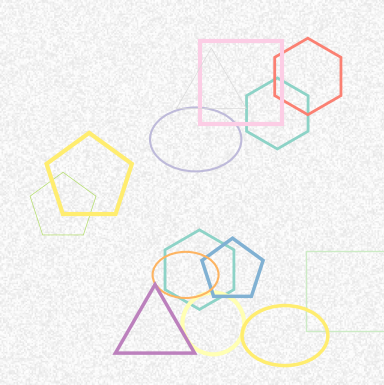[{"shape": "hexagon", "thickness": 2, "radius": 0.46, "center": [0.72, 0.705]}, {"shape": "hexagon", "thickness": 2, "radius": 0.52, "center": [0.518, 0.3]}, {"shape": "circle", "thickness": 3, "radius": 0.4, "center": [0.554, 0.16]}, {"shape": "oval", "thickness": 1.5, "radius": 0.59, "center": [0.508, 0.638]}, {"shape": "hexagon", "thickness": 2, "radius": 0.5, "center": [0.8, 0.801]}, {"shape": "pentagon", "thickness": 2.5, "radius": 0.42, "center": [0.604, 0.298]}, {"shape": "oval", "thickness": 1.5, "radius": 0.43, "center": [0.482, 0.286]}, {"shape": "pentagon", "thickness": 0.5, "radius": 0.45, "center": [0.164, 0.463]}, {"shape": "square", "thickness": 3, "radius": 0.54, "center": [0.626, 0.786]}, {"shape": "triangle", "thickness": 0.5, "radius": 0.52, "center": [0.549, 0.77]}, {"shape": "triangle", "thickness": 2.5, "radius": 0.59, "center": [0.403, 0.142]}, {"shape": "square", "thickness": 1, "radius": 0.52, "center": [0.9, 0.244]}, {"shape": "oval", "thickness": 2.5, "radius": 0.56, "center": [0.74, 0.128]}, {"shape": "pentagon", "thickness": 3, "radius": 0.58, "center": [0.232, 0.538]}]